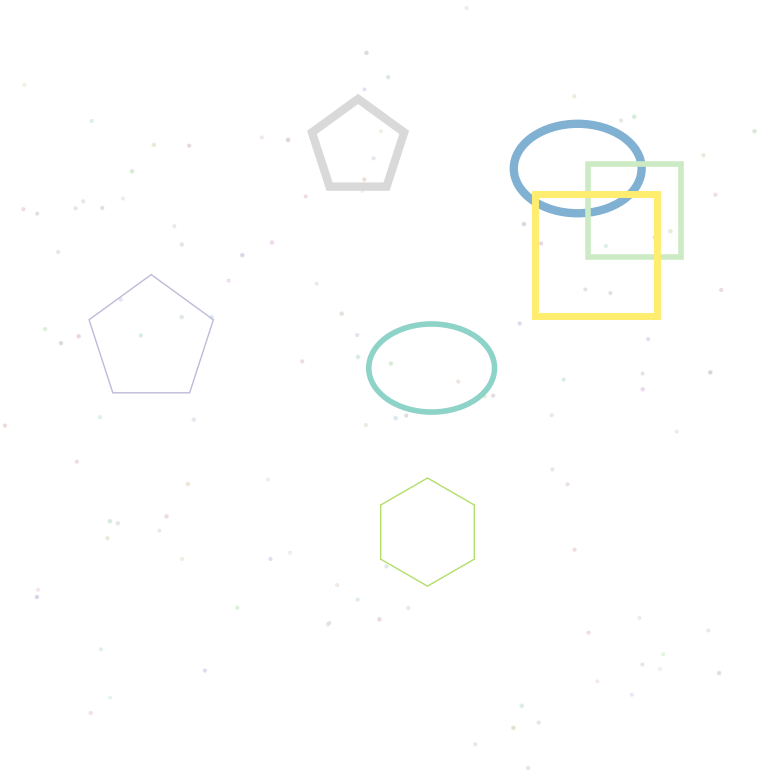[{"shape": "oval", "thickness": 2, "radius": 0.41, "center": [0.561, 0.522]}, {"shape": "pentagon", "thickness": 0.5, "radius": 0.42, "center": [0.196, 0.559]}, {"shape": "oval", "thickness": 3, "radius": 0.42, "center": [0.75, 0.781]}, {"shape": "hexagon", "thickness": 0.5, "radius": 0.35, "center": [0.555, 0.309]}, {"shape": "pentagon", "thickness": 3, "radius": 0.31, "center": [0.465, 0.809]}, {"shape": "square", "thickness": 2, "radius": 0.3, "center": [0.824, 0.726]}, {"shape": "square", "thickness": 2.5, "radius": 0.4, "center": [0.774, 0.669]}]